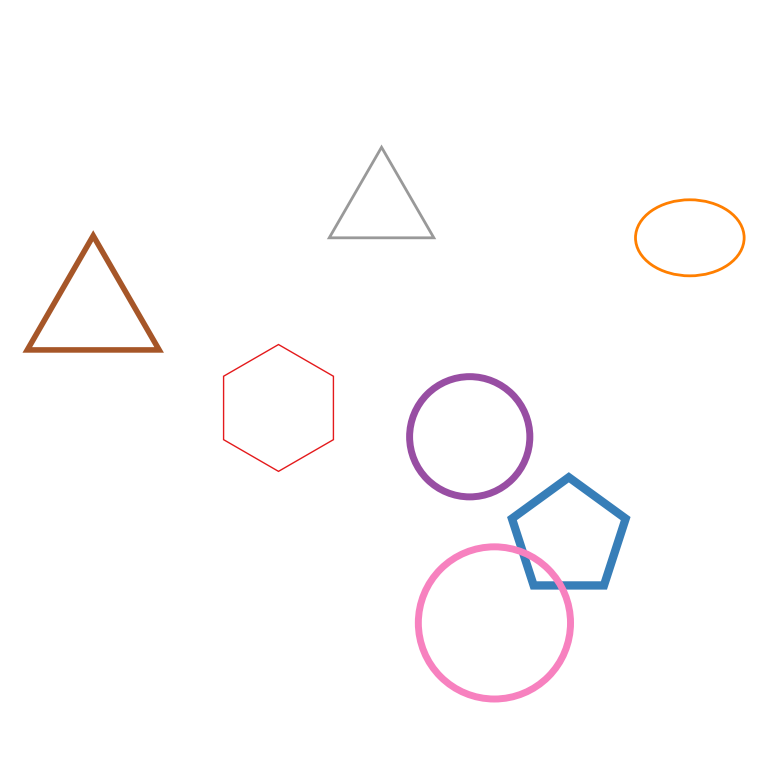[{"shape": "hexagon", "thickness": 0.5, "radius": 0.41, "center": [0.362, 0.47]}, {"shape": "pentagon", "thickness": 3, "radius": 0.39, "center": [0.739, 0.302]}, {"shape": "circle", "thickness": 2.5, "radius": 0.39, "center": [0.61, 0.433]}, {"shape": "oval", "thickness": 1, "radius": 0.35, "center": [0.896, 0.691]}, {"shape": "triangle", "thickness": 2, "radius": 0.49, "center": [0.121, 0.595]}, {"shape": "circle", "thickness": 2.5, "radius": 0.49, "center": [0.642, 0.191]}, {"shape": "triangle", "thickness": 1, "radius": 0.39, "center": [0.496, 0.73]}]